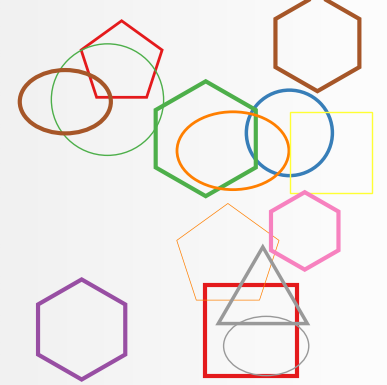[{"shape": "square", "thickness": 3, "radius": 0.59, "center": [0.648, 0.142]}, {"shape": "pentagon", "thickness": 2, "radius": 0.55, "center": [0.314, 0.836]}, {"shape": "circle", "thickness": 2.5, "radius": 0.56, "center": [0.747, 0.655]}, {"shape": "circle", "thickness": 1, "radius": 0.72, "center": [0.277, 0.741]}, {"shape": "hexagon", "thickness": 3, "radius": 0.75, "center": [0.531, 0.64]}, {"shape": "hexagon", "thickness": 3, "radius": 0.65, "center": [0.211, 0.144]}, {"shape": "oval", "thickness": 2, "radius": 0.72, "center": [0.601, 0.608]}, {"shape": "pentagon", "thickness": 0.5, "radius": 0.69, "center": [0.588, 0.333]}, {"shape": "square", "thickness": 1, "radius": 0.53, "center": [0.853, 0.603]}, {"shape": "hexagon", "thickness": 3, "radius": 0.63, "center": [0.819, 0.888]}, {"shape": "oval", "thickness": 3, "radius": 0.59, "center": [0.169, 0.736]}, {"shape": "hexagon", "thickness": 3, "radius": 0.5, "center": [0.786, 0.4]}, {"shape": "triangle", "thickness": 2.5, "radius": 0.66, "center": [0.678, 0.226]}, {"shape": "oval", "thickness": 1, "radius": 0.55, "center": [0.687, 0.101]}]